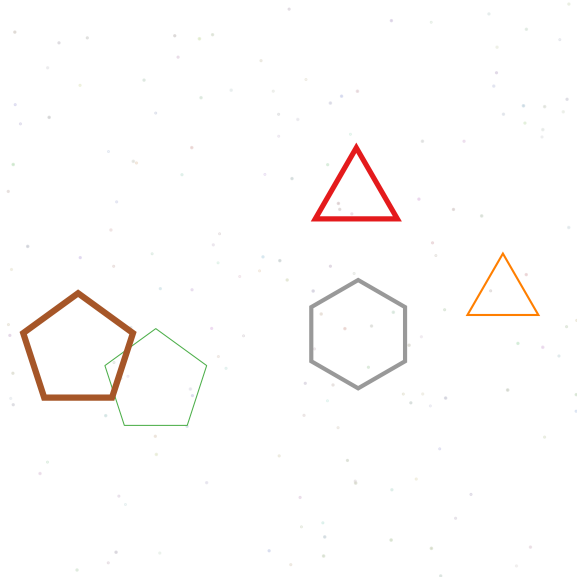[{"shape": "triangle", "thickness": 2.5, "radius": 0.41, "center": [0.617, 0.661]}, {"shape": "pentagon", "thickness": 0.5, "radius": 0.46, "center": [0.27, 0.337]}, {"shape": "triangle", "thickness": 1, "radius": 0.35, "center": [0.871, 0.489]}, {"shape": "pentagon", "thickness": 3, "radius": 0.5, "center": [0.135, 0.391]}, {"shape": "hexagon", "thickness": 2, "radius": 0.47, "center": [0.62, 0.42]}]